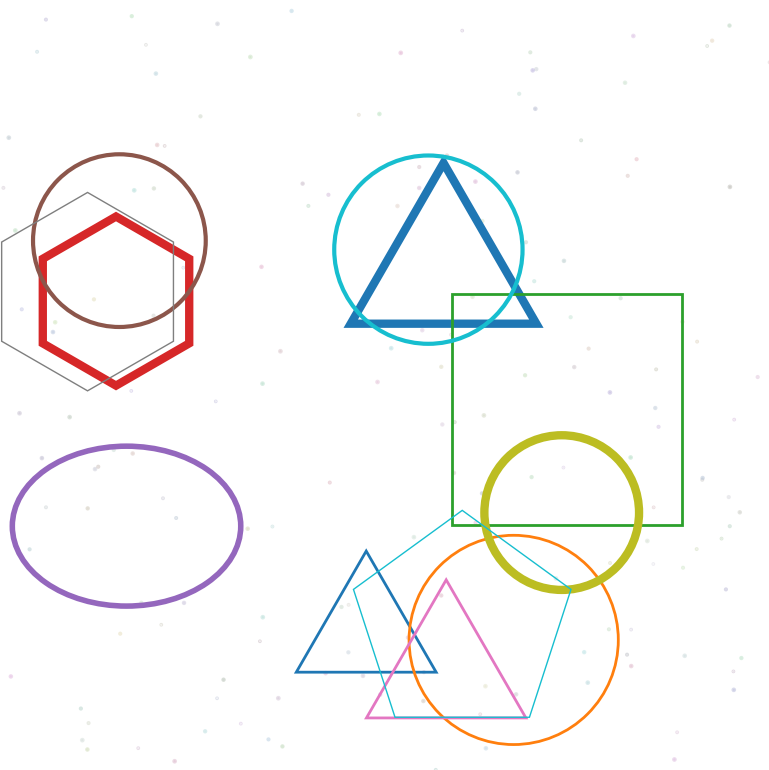[{"shape": "triangle", "thickness": 3, "radius": 0.7, "center": [0.576, 0.649]}, {"shape": "triangle", "thickness": 1, "radius": 0.52, "center": [0.476, 0.179]}, {"shape": "circle", "thickness": 1, "radius": 0.68, "center": [0.667, 0.169]}, {"shape": "square", "thickness": 1, "radius": 0.75, "center": [0.736, 0.469]}, {"shape": "hexagon", "thickness": 3, "radius": 0.55, "center": [0.151, 0.609]}, {"shape": "oval", "thickness": 2, "radius": 0.74, "center": [0.164, 0.317]}, {"shape": "circle", "thickness": 1.5, "radius": 0.56, "center": [0.155, 0.687]}, {"shape": "triangle", "thickness": 1, "radius": 0.6, "center": [0.579, 0.127]}, {"shape": "hexagon", "thickness": 0.5, "radius": 0.64, "center": [0.114, 0.621]}, {"shape": "circle", "thickness": 3, "radius": 0.5, "center": [0.73, 0.334]}, {"shape": "pentagon", "thickness": 0.5, "radius": 0.74, "center": [0.6, 0.189]}, {"shape": "circle", "thickness": 1.5, "radius": 0.61, "center": [0.556, 0.676]}]